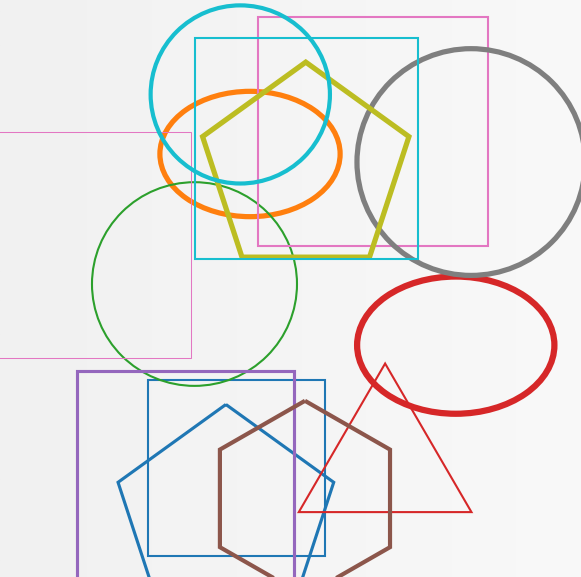[{"shape": "pentagon", "thickness": 1.5, "radius": 0.98, "center": [0.389, 0.104]}, {"shape": "square", "thickness": 1, "radius": 0.76, "center": [0.407, 0.189]}, {"shape": "oval", "thickness": 2.5, "radius": 0.78, "center": [0.43, 0.732]}, {"shape": "circle", "thickness": 1, "radius": 0.88, "center": [0.335, 0.507]}, {"shape": "triangle", "thickness": 1, "radius": 0.86, "center": [0.663, 0.198]}, {"shape": "oval", "thickness": 3, "radius": 0.85, "center": [0.784, 0.401]}, {"shape": "square", "thickness": 1.5, "radius": 0.93, "center": [0.319, 0.17]}, {"shape": "hexagon", "thickness": 2, "radius": 0.84, "center": [0.525, 0.136]}, {"shape": "square", "thickness": 0.5, "radius": 0.97, "center": [0.133, 0.575]}, {"shape": "square", "thickness": 1, "radius": 0.99, "center": [0.642, 0.771]}, {"shape": "circle", "thickness": 2.5, "radius": 0.98, "center": [0.81, 0.719]}, {"shape": "pentagon", "thickness": 2.5, "radius": 0.93, "center": [0.526, 0.705]}, {"shape": "circle", "thickness": 2, "radius": 0.77, "center": [0.413, 0.836]}, {"shape": "square", "thickness": 1, "radius": 0.96, "center": [0.527, 0.742]}]